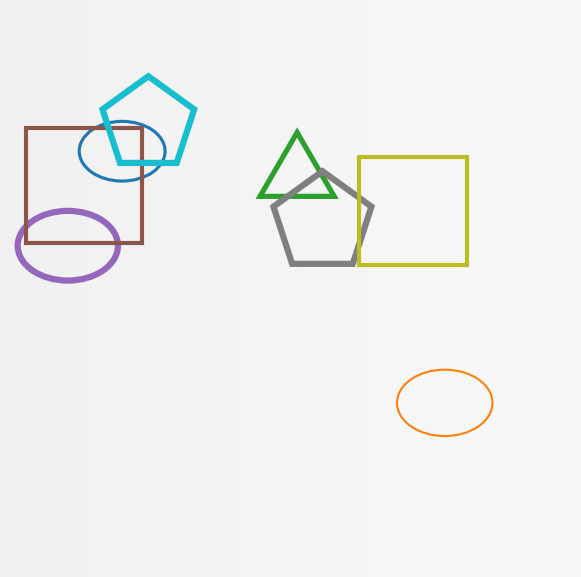[{"shape": "oval", "thickness": 1.5, "radius": 0.37, "center": [0.21, 0.737]}, {"shape": "oval", "thickness": 1, "radius": 0.41, "center": [0.765, 0.302]}, {"shape": "triangle", "thickness": 2.5, "radius": 0.37, "center": [0.511, 0.696]}, {"shape": "oval", "thickness": 3, "radius": 0.43, "center": [0.117, 0.574]}, {"shape": "square", "thickness": 2, "radius": 0.5, "center": [0.144, 0.678]}, {"shape": "pentagon", "thickness": 3, "radius": 0.44, "center": [0.555, 0.614]}, {"shape": "square", "thickness": 2, "radius": 0.46, "center": [0.71, 0.634]}, {"shape": "pentagon", "thickness": 3, "radius": 0.41, "center": [0.255, 0.784]}]